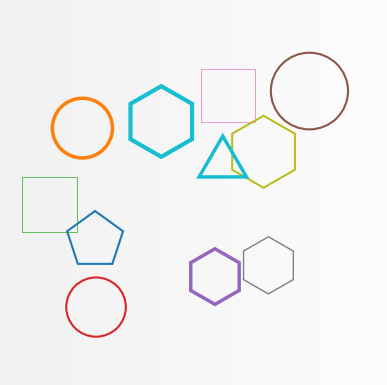[{"shape": "pentagon", "thickness": 1.5, "radius": 0.38, "center": [0.245, 0.376]}, {"shape": "circle", "thickness": 2.5, "radius": 0.39, "center": [0.213, 0.667]}, {"shape": "square", "thickness": 0.5, "radius": 0.36, "center": [0.127, 0.469]}, {"shape": "circle", "thickness": 1.5, "radius": 0.38, "center": [0.248, 0.202]}, {"shape": "hexagon", "thickness": 2.5, "radius": 0.36, "center": [0.555, 0.282]}, {"shape": "circle", "thickness": 1.5, "radius": 0.5, "center": [0.799, 0.764]}, {"shape": "square", "thickness": 0.5, "radius": 0.35, "center": [0.589, 0.752]}, {"shape": "hexagon", "thickness": 1, "radius": 0.37, "center": [0.693, 0.311]}, {"shape": "hexagon", "thickness": 1.5, "radius": 0.47, "center": [0.68, 0.606]}, {"shape": "triangle", "thickness": 2.5, "radius": 0.35, "center": [0.575, 0.576]}, {"shape": "hexagon", "thickness": 3, "radius": 0.46, "center": [0.416, 0.684]}]